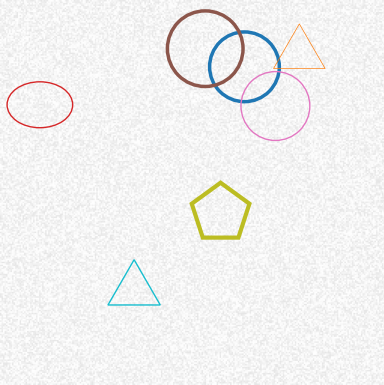[{"shape": "circle", "thickness": 2.5, "radius": 0.45, "center": [0.635, 0.826]}, {"shape": "triangle", "thickness": 0.5, "radius": 0.39, "center": [0.777, 0.861]}, {"shape": "oval", "thickness": 1, "radius": 0.43, "center": [0.104, 0.728]}, {"shape": "circle", "thickness": 2.5, "radius": 0.49, "center": [0.533, 0.874]}, {"shape": "circle", "thickness": 1, "radius": 0.45, "center": [0.715, 0.725]}, {"shape": "pentagon", "thickness": 3, "radius": 0.39, "center": [0.573, 0.447]}, {"shape": "triangle", "thickness": 1, "radius": 0.39, "center": [0.348, 0.247]}]